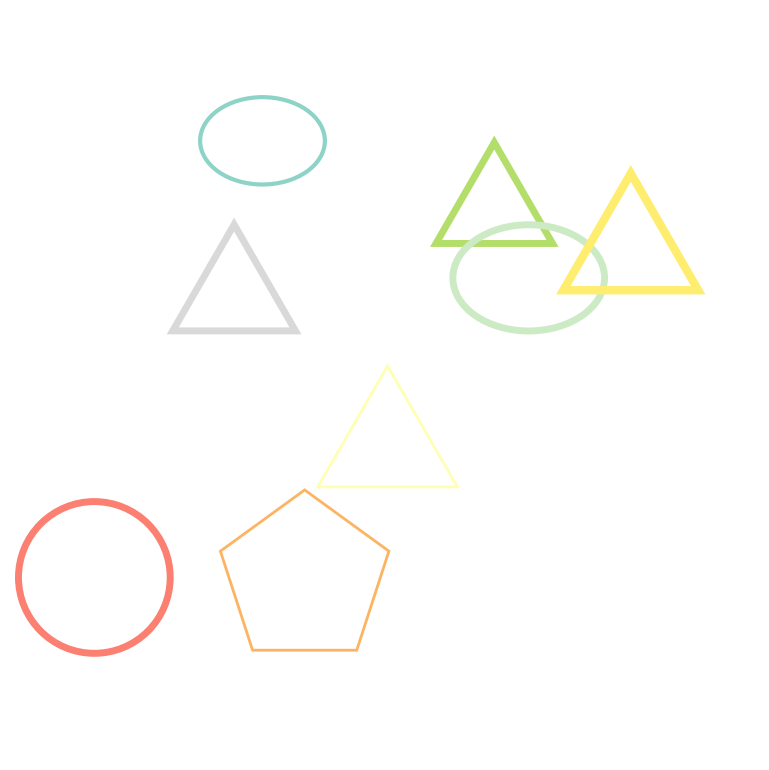[{"shape": "oval", "thickness": 1.5, "radius": 0.41, "center": [0.341, 0.817]}, {"shape": "triangle", "thickness": 1, "radius": 0.52, "center": [0.503, 0.42]}, {"shape": "circle", "thickness": 2.5, "radius": 0.49, "center": [0.123, 0.25]}, {"shape": "pentagon", "thickness": 1, "radius": 0.58, "center": [0.396, 0.249]}, {"shape": "triangle", "thickness": 2.5, "radius": 0.44, "center": [0.642, 0.727]}, {"shape": "triangle", "thickness": 2.5, "radius": 0.46, "center": [0.304, 0.616]}, {"shape": "oval", "thickness": 2.5, "radius": 0.49, "center": [0.687, 0.639]}, {"shape": "triangle", "thickness": 3, "radius": 0.51, "center": [0.819, 0.674]}]